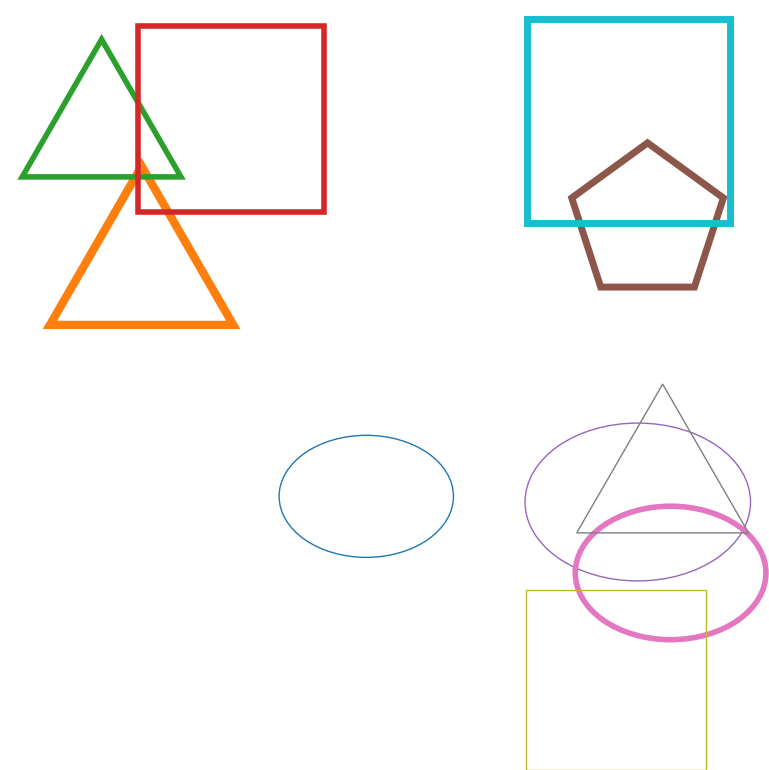[{"shape": "oval", "thickness": 0.5, "radius": 0.57, "center": [0.476, 0.355]}, {"shape": "triangle", "thickness": 3, "radius": 0.69, "center": [0.184, 0.647]}, {"shape": "triangle", "thickness": 2, "radius": 0.6, "center": [0.132, 0.83]}, {"shape": "square", "thickness": 2, "radius": 0.61, "center": [0.3, 0.845]}, {"shape": "oval", "thickness": 0.5, "radius": 0.73, "center": [0.828, 0.348]}, {"shape": "pentagon", "thickness": 2.5, "radius": 0.52, "center": [0.841, 0.711]}, {"shape": "oval", "thickness": 2, "radius": 0.62, "center": [0.871, 0.256]}, {"shape": "triangle", "thickness": 0.5, "radius": 0.64, "center": [0.861, 0.372]}, {"shape": "square", "thickness": 0.5, "radius": 0.58, "center": [0.8, 0.116]}, {"shape": "square", "thickness": 2.5, "radius": 0.66, "center": [0.816, 0.843]}]